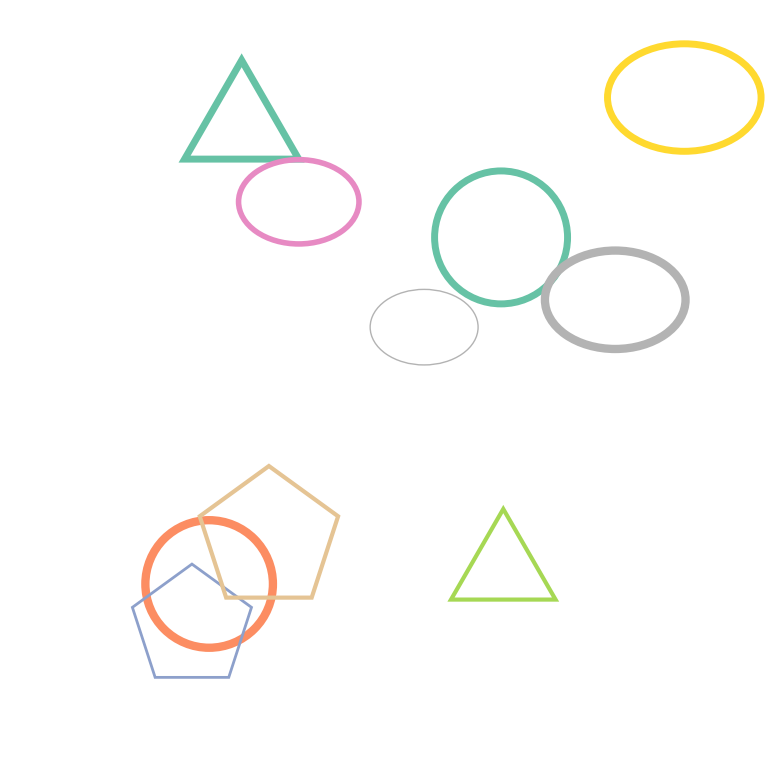[{"shape": "circle", "thickness": 2.5, "radius": 0.43, "center": [0.651, 0.692]}, {"shape": "triangle", "thickness": 2.5, "radius": 0.43, "center": [0.314, 0.836]}, {"shape": "circle", "thickness": 3, "radius": 0.41, "center": [0.272, 0.242]}, {"shape": "pentagon", "thickness": 1, "radius": 0.41, "center": [0.249, 0.186]}, {"shape": "oval", "thickness": 2, "radius": 0.39, "center": [0.388, 0.738]}, {"shape": "triangle", "thickness": 1.5, "radius": 0.39, "center": [0.654, 0.261]}, {"shape": "oval", "thickness": 2.5, "radius": 0.5, "center": [0.889, 0.873]}, {"shape": "pentagon", "thickness": 1.5, "radius": 0.47, "center": [0.349, 0.3]}, {"shape": "oval", "thickness": 3, "radius": 0.46, "center": [0.799, 0.611]}, {"shape": "oval", "thickness": 0.5, "radius": 0.35, "center": [0.551, 0.575]}]